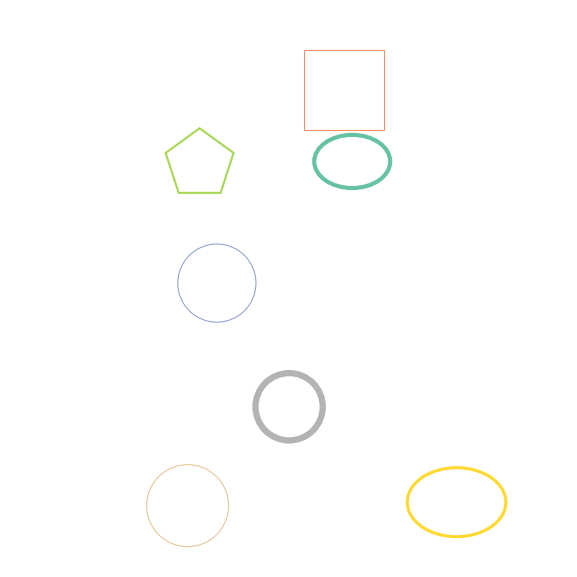[{"shape": "oval", "thickness": 2, "radius": 0.33, "center": [0.61, 0.72]}, {"shape": "square", "thickness": 0.5, "radius": 0.35, "center": [0.595, 0.843]}, {"shape": "circle", "thickness": 0.5, "radius": 0.34, "center": [0.376, 0.509]}, {"shape": "pentagon", "thickness": 1, "radius": 0.31, "center": [0.346, 0.715]}, {"shape": "oval", "thickness": 1.5, "radius": 0.43, "center": [0.791, 0.13]}, {"shape": "circle", "thickness": 0.5, "radius": 0.35, "center": [0.325, 0.124]}, {"shape": "circle", "thickness": 3, "radius": 0.29, "center": [0.501, 0.295]}]